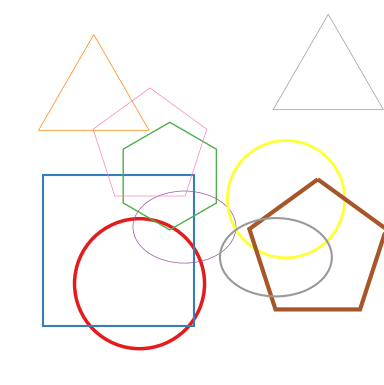[{"shape": "circle", "thickness": 2.5, "radius": 0.84, "center": [0.362, 0.263]}, {"shape": "square", "thickness": 1.5, "radius": 0.98, "center": [0.308, 0.35]}, {"shape": "hexagon", "thickness": 1, "radius": 0.7, "center": [0.441, 0.543]}, {"shape": "oval", "thickness": 0.5, "radius": 0.67, "center": [0.479, 0.41]}, {"shape": "triangle", "thickness": 0.5, "radius": 0.83, "center": [0.244, 0.744]}, {"shape": "circle", "thickness": 2, "radius": 0.76, "center": [0.743, 0.483]}, {"shape": "pentagon", "thickness": 3, "radius": 0.93, "center": [0.825, 0.347]}, {"shape": "pentagon", "thickness": 0.5, "radius": 0.78, "center": [0.39, 0.616]}, {"shape": "oval", "thickness": 1.5, "radius": 0.73, "center": [0.717, 0.332]}, {"shape": "triangle", "thickness": 0.5, "radius": 0.83, "center": [0.853, 0.798]}]